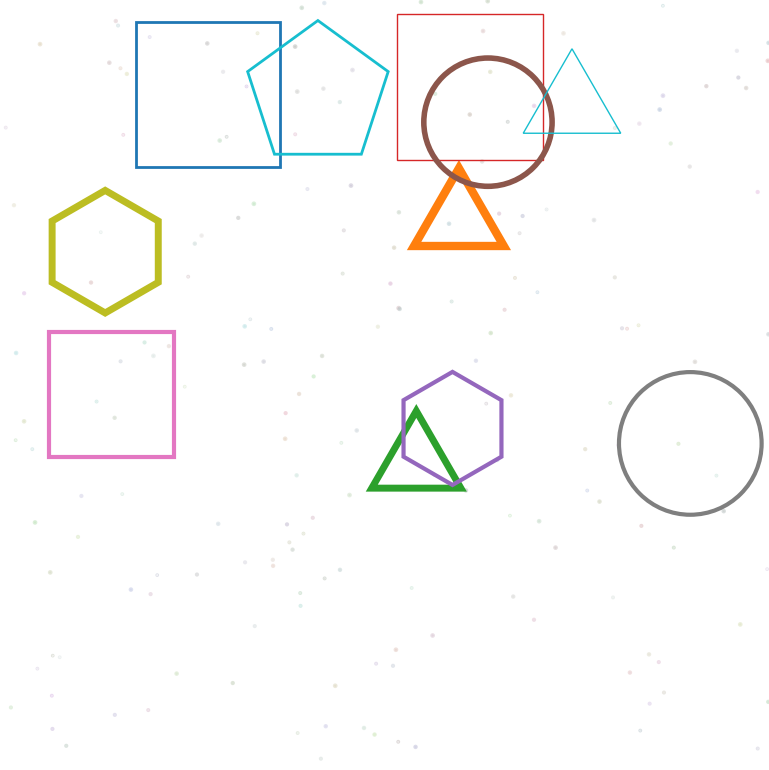[{"shape": "square", "thickness": 1, "radius": 0.47, "center": [0.27, 0.877]}, {"shape": "triangle", "thickness": 3, "radius": 0.34, "center": [0.596, 0.714]}, {"shape": "triangle", "thickness": 2.5, "radius": 0.33, "center": [0.541, 0.399]}, {"shape": "square", "thickness": 0.5, "radius": 0.47, "center": [0.61, 0.887]}, {"shape": "hexagon", "thickness": 1.5, "radius": 0.37, "center": [0.588, 0.444]}, {"shape": "circle", "thickness": 2, "radius": 0.42, "center": [0.634, 0.841]}, {"shape": "square", "thickness": 1.5, "radius": 0.4, "center": [0.145, 0.488]}, {"shape": "circle", "thickness": 1.5, "radius": 0.46, "center": [0.896, 0.424]}, {"shape": "hexagon", "thickness": 2.5, "radius": 0.4, "center": [0.137, 0.673]}, {"shape": "triangle", "thickness": 0.5, "radius": 0.37, "center": [0.743, 0.864]}, {"shape": "pentagon", "thickness": 1, "radius": 0.48, "center": [0.413, 0.877]}]